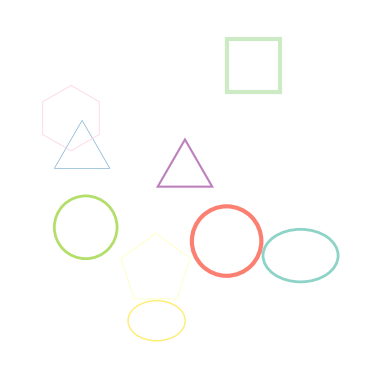[{"shape": "oval", "thickness": 2, "radius": 0.49, "center": [0.781, 0.336]}, {"shape": "pentagon", "thickness": 0.5, "radius": 0.47, "center": [0.404, 0.3]}, {"shape": "circle", "thickness": 3, "radius": 0.45, "center": [0.589, 0.374]}, {"shape": "triangle", "thickness": 0.5, "radius": 0.42, "center": [0.213, 0.604]}, {"shape": "circle", "thickness": 2, "radius": 0.41, "center": [0.223, 0.41]}, {"shape": "hexagon", "thickness": 0.5, "radius": 0.42, "center": [0.184, 0.693]}, {"shape": "triangle", "thickness": 1.5, "radius": 0.41, "center": [0.48, 0.556]}, {"shape": "square", "thickness": 3, "radius": 0.34, "center": [0.658, 0.829]}, {"shape": "oval", "thickness": 1, "radius": 0.37, "center": [0.407, 0.167]}]